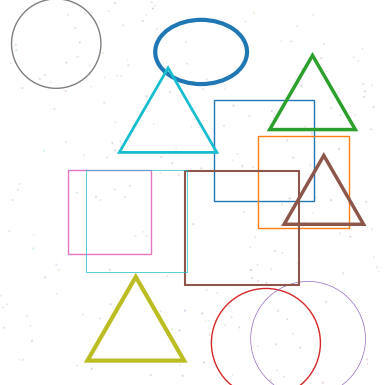[{"shape": "square", "thickness": 1, "radius": 0.65, "center": [0.685, 0.609]}, {"shape": "oval", "thickness": 3, "radius": 0.6, "center": [0.522, 0.865]}, {"shape": "square", "thickness": 1, "radius": 0.59, "center": [0.789, 0.527]}, {"shape": "triangle", "thickness": 2.5, "radius": 0.64, "center": [0.812, 0.728]}, {"shape": "circle", "thickness": 1, "radius": 0.71, "center": [0.691, 0.109]}, {"shape": "circle", "thickness": 0.5, "radius": 0.75, "center": [0.8, 0.12]}, {"shape": "square", "thickness": 1.5, "radius": 0.74, "center": [0.628, 0.408]}, {"shape": "triangle", "thickness": 2.5, "radius": 0.6, "center": [0.841, 0.477]}, {"shape": "square", "thickness": 1, "radius": 0.54, "center": [0.284, 0.45]}, {"shape": "circle", "thickness": 1, "radius": 0.58, "center": [0.146, 0.887]}, {"shape": "triangle", "thickness": 3, "radius": 0.72, "center": [0.353, 0.136]}, {"shape": "triangle", "thickness": 2, "radius": 0.73, "center": [0.437, 0.677]}, {"shape": "square", "thickness": 0.5, "radius": 0.66, "center": [0.354, 0.426]}]